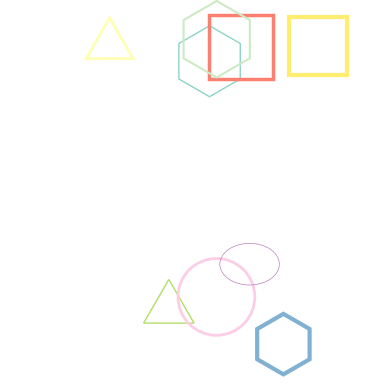[{"shape": "hexagon", "thickness": 1, "radius": 0.46, "center": [0.544, 0.841]}, {"shape": "triangle", "thickness": 2, "radius": 0.35, "center": [0.285, 0.883]}, {"shape": "square", "thickness": 2.5, "radius": 0.42, "center": [0.625, 0.878]}, {"shape": "hexagon", "thickness": 3, "radius": 0.39, "center": [0.736, 0.106]}, {"shape": "triangle", "thickness": 1, "radius": 0.38, "center": [0.439, 0.199]}, {"shape": "circle", "thickness": 2, "radius": 0.5, "center": [0.562, 0.229]}, {"shape": "oval", "thickness": 0.5, "radius": 0.39, "center": [0.648, 0.314]}, {"shape": "hexagon", "thickness": 1.5, "radius": 0.5, "center": [0.563, 0.898]}, {"shape": "square", "thickness": 3, "radius": 0.37, "center": [0.826, 0.881]}]